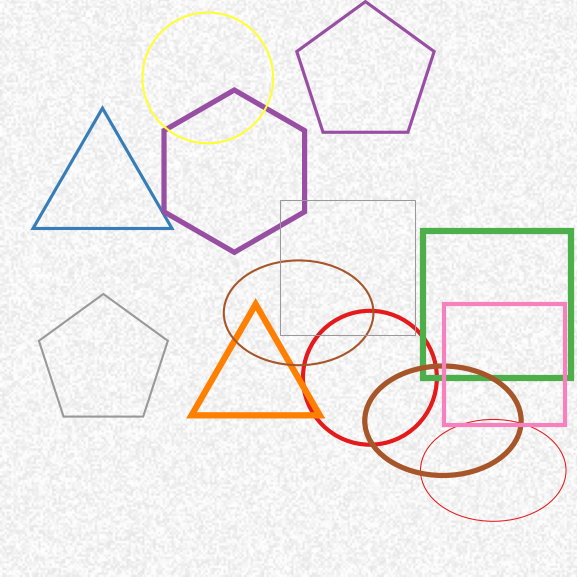[{"shape": "circle", "thickness": 2, "radius": 0.58, "center": [0.641, 0.345]}, {"shape": "oval", "thickness": 0.5, "radius": 0.63, "center": [0.854, 0.185]}, {"shape": "triangle", "thickness": 1.5, "radius": 0.69, "center": [0.177, 0.673]}, {"shape": "square", "thickness": 3, "radius": 0.64, "center": [0.861, 0.472]}, {"shape": "pentagon", "thickness": 1.5, "radius": 0.63, "center": [0.633, 0.871]}, {"shape": "hexagon", "thickness": 2.5, "radius": 0.7, "center": [0.406, 0.703]}, {"shape": "triangle", "thickness": 3, "radius": 0.64, "center": [0.443, 0.344]}, {"shape": "circle", "thickness": 1, "radius": 0.57, "center": [0.36, 0.864]}, {"shape": "oval", "thickness": 1, "radius": 0.65, "center": [0.517, 0.457]}, {"shape": "oval", "thickness": 2.5, "radius": 0.68, "center": [0.767, 0.271]}, {"shape": "square", "thickness": 2, "radius": 0.52, "center": [0.874, 0.369]}, {"shape": "square", "thickness": 0.5, "radius": 0.58, "center": [0.602, 0.537]}, {"shape": "pentagon", "thickness": 1, "radius": 0.59, "center": [0.179, 0.373]}]